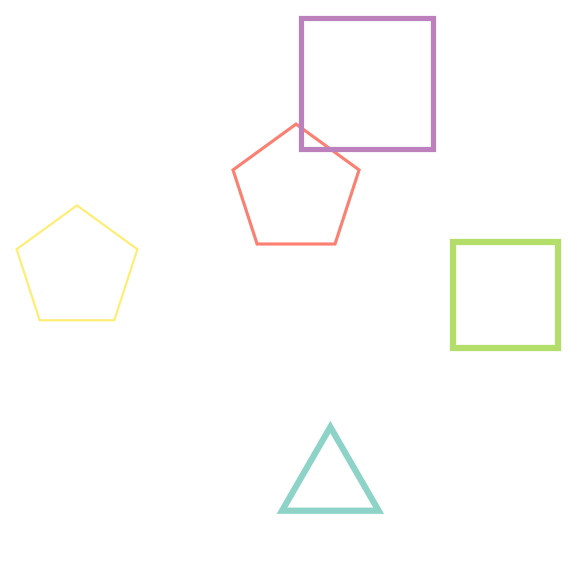[{"shape": "triangle", "thickness": 3, "radius": 0.48, "center": [0.572, 0.163]}, {"shape": "pentagon", "thickness": 1.5, "radius": 0.57, "center": [0.513, 0.669]}, {"shape": "square", "thickness": 3, "radius": 0.46, "center": [0.875, 0.489]}, {"shape": "square", "thickness": 2.5, "radius": 0.57, "center": [0.636, 0.855]}, {"shape": "pentagon", "thickness": 1, "radius": 0.55, "center": [0.133, 0.534]}]